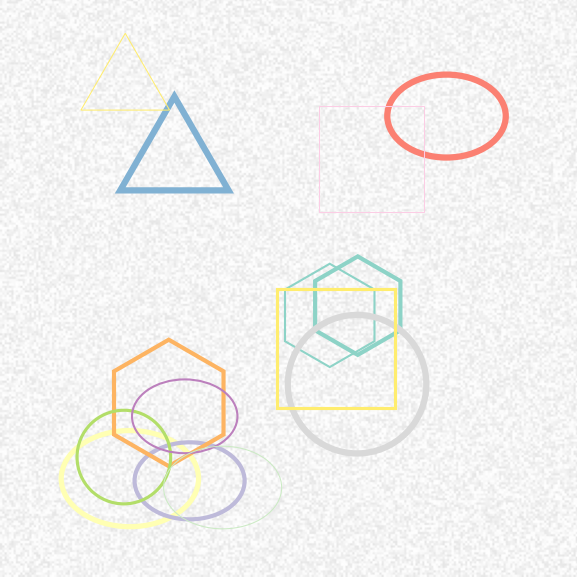[{"shape": "hexagon", "thickness": 1, "radius": 0.45, "center": [0.571, 0.453]}, {"shape": "hexagon", "thickness": 2, "radius": 0.43, "center": [0.62, 0.47]}, {"shape": "oval", "thickness": 2.5, "radius": 0.59, "center": [0.225, 0.17]}, {"shape": "oval", "thickness": 2, "radius": 0.48, "center": [0.328, 0.167]}, {"shape": "oval", "thickness": 3, "radius": 0.51, "center": [0.773, 0.798]}, {"shape": "triangle", "thickness": 3, "radius": 0.54, "center": [0.302, 0.724]}, {"shape": "hexagon", "thickness": 2, "radius": 0.55, "center": [0.292, 0.301]}, {"shape": "circle", "thickness": 1.5, "radius": 0.41, "center": [0.214, 0.208]}, {"shape": "square", "thickness": 0.5, "radius": 0.46, "center": [0.644, 0.724]}, {"shape": "circle", "thickness": 3, "radius": 0.6, "center": [0.618, 0.334]}, {"shape": "oval", "thickness": 1, "radius": 0.46, "center": [0.32, 0.278]}, {"shape": "oval", "thickness": 0.5, "radius": 0.51, "center": [0.386, 0.155]}, {"shape": "triangle", "thickness": 0.5, "radius": 0.44, "center": [0.217, 0.853]}, {"shape": "square", "thickness": 1.5, "radius": 0.51, "center": [0.582, 0.396]}]